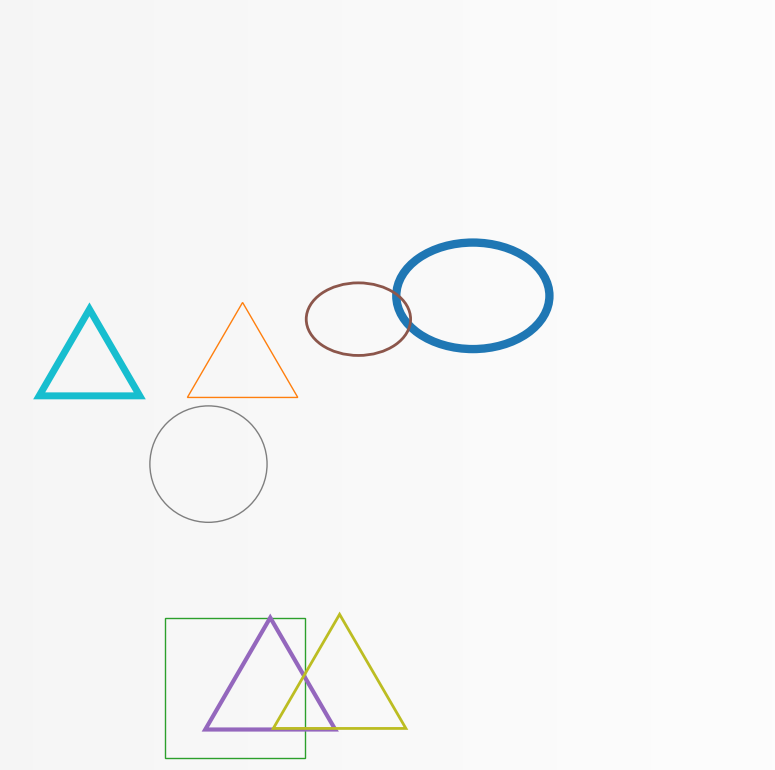[{"shape": "oval", "thickness": 3, "radius": 0.49, "center": [0.61, 0.616]}, {"shape": "triangle", "thickness": 0.5, "radius": 0.41, "center": [0.313, 0.525]}, {"shape": "square", "thickness": 0.5, "radius": 0.45, "center": [0.303, 0.106]}, {"shape": "triangle", "thickness": 1.5, "radius": 0.48, "center": [0.349, 0.101]}, {"shape": "oval", "thickness": 1, "radius": 0.34, "center": [0.462, 0.586]}, {"shape": "circle", "thickness": 0.5, "radius": 0.38, "center": [0.269, 0.397]}, {"shape": "triangle", "thickness": 1, "radius": 0.49, "center": [0.438, 0.103]}, {"shape": "triangle", "thickness": 2.5, "radius": 0.37, "center": [0.115, 0.523]}]